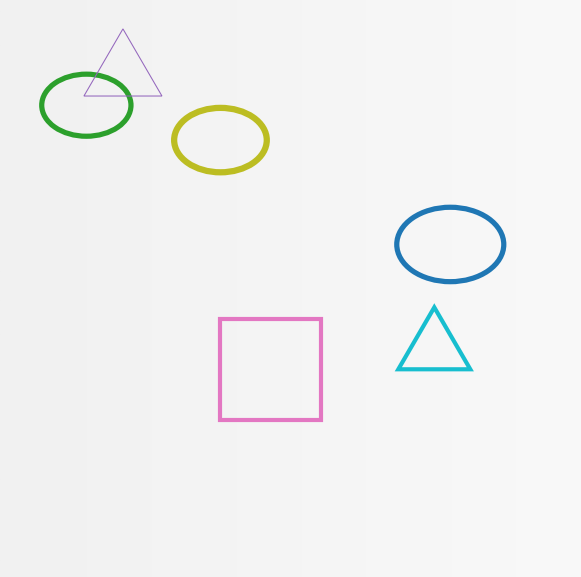[{"shape": "oval", "thickness": 2.5, "radius": 0.46, "center": [0.775, 0.576]}, {"shape": "oval", "thickness": 2.5, "radius": 0.38, "center": [0.149, 0.817]}, {"shape": "triangle", "thickness": 0.5, "radius": 0.39, "center": [0.212, 0.872]}, {"shape": "square", "thickness": 2, "radius": 0.43, "center": [0.465, 0.36]}, {"shape": "oval", "thickness": 3, "radius": 0.4, "center": [0.379, 0.757]}, {"shape": "triangle", "thickness": 2, "radius": 0.36, "center": [0.747, 0.395]}]